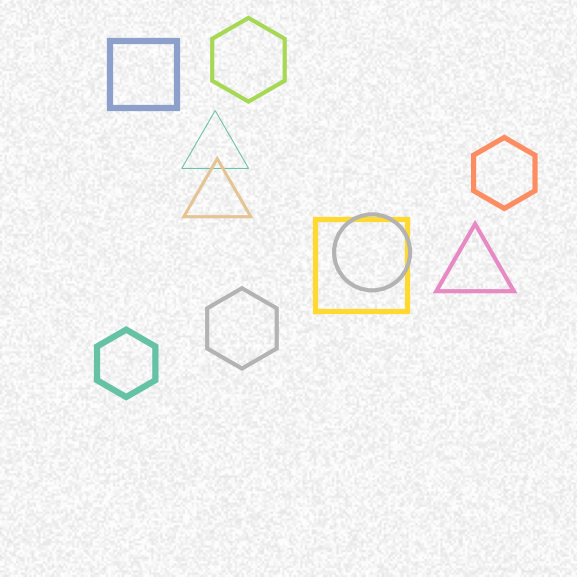[{"shape": "triangle", "thickness": 0.5, "radius": 0.33, "center": [0.373, 0.741]}, {"shape": "hexagon", "thickness": 3, "radius": 0.29, "center": [0.219, 0.37]}, {"shape": "hexagon", "thickness": 2.5, "radius": 0.31, "center": [0.873, 0.7]}, {"shape": "square", "thickness": 3, "radius": 0.29, "center": [0.248, 0.869]}, {"shape": "triangle", "thickness": 2, "radius": 0.39, "center": [0.823, 0.534]}, {"shape": "hexagon", "thickness": 2, "radius": 0.36, "center": [0.43, 0.896]}, {"shape": "square", "thickness": 2.5, "radius": 0.4, "center": [0.625, 0.54]}, {"shape": "triangle", "thickness": 1.5, "radius": 0.33, "center": [0.376, 0.657]}, {"shape": "circle", "thickness": 2, "radius": 0.33, "center": [0.644, 0.562]}, {"shape": "hexagon", "thickness": 2, "radius": 0.35, "center": [0.419, 0.431]}]